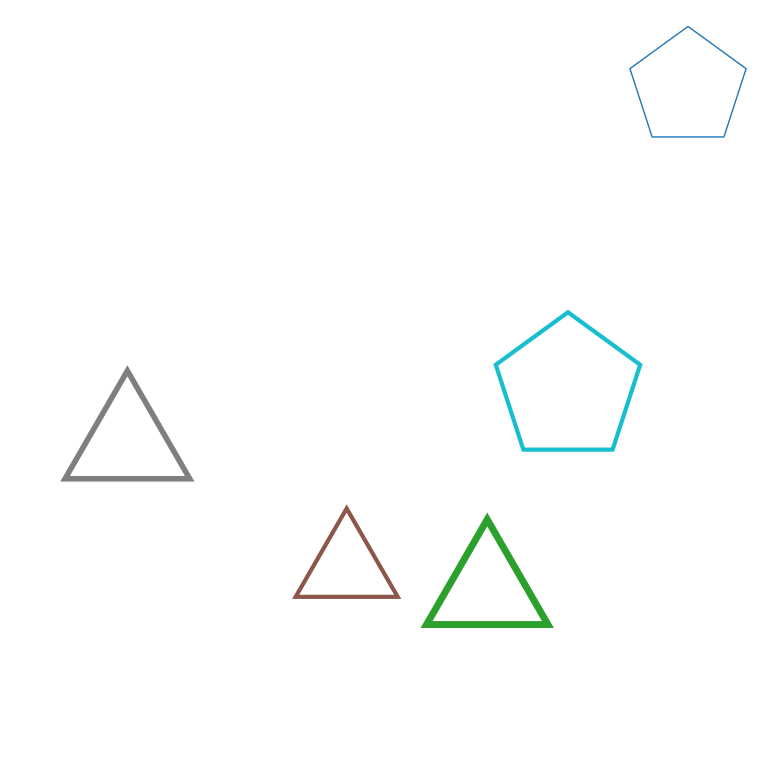[{"shape": "pentagon", "thickness": 0.5, "radius": 0.4, "center": [0.894, 0.886]}, {"shape": "triangle", "thickness": 2.5, "radius": 0.45, "center": [0.633, 0.234]}, {"shape": "triangle", "thickness": 1.5, "radius": 0.38, "center": [0.45, 0.263]}, {"shape": "triangle", "thickness": 2, "radius": 0.47, "center": [0.165, 0.425]}, {"shape": "pentagon", "thickness": 1.5, "radius": 0.49, "center": [0.738, 0.496]}]